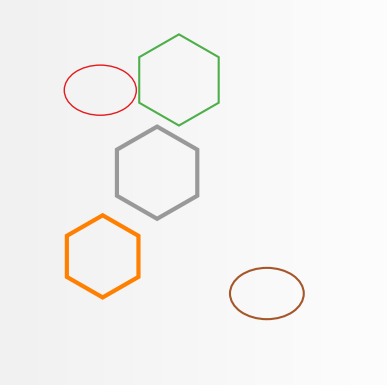[{"shape": "oval", "thickness": 1, "radius": 0.46, "center": [0.259, 0.766]}, {"shape": "hexagon", "thickness": 1.5, "radius": 0.59, "center": [0.462, 0.792]}, {"shape": "hexagon", "thickness": 3, "radius": 0.53, "center": [0.265, 0.334]}, {"shape": "oval", "thickness": 1.5, "radius": 0.48, "center": [0.689, 0.238]}, {"shape": "hexagon", "thickness": 3, "radius": 0.6, "center": [0.405, 0.551]}]